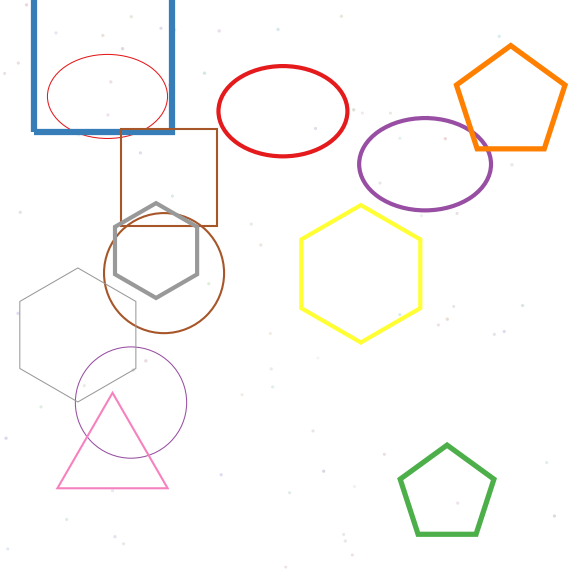[{"shape": "oval", "thickness": 0.5, "radius": 0.52, "center": [0.186, 0.832]}, {"shape": "oval", "thickness": 2, "radius": 0.56, "center": [0.49, 0.807]}, {"shape": "square", "thickness": 3, "radius": 0.6, "center": [0.179, 0.889]}, {"shape": "pentagon", "thickness": 2.5, "radius": 0.43, "center": [0.774, 0.143]}, {"shape": "oval", "thickness": 2, "radius": 0.57, "center": [0.736, 0.715]}, {"shape": "circle", "thickness": 0.5, "radius": 0.48, "center": [0.227, 0.302]}, {"shape": "pentagon", "thickness": 2.5, "radius": 0.49, "center": [0.884, 0.821]}, {"shape": "hexagon", "thickness": 2, "radius": 0.59, "center": [0.625, 0.525]}, {"shape": "square", "thickness": 1, "radius": 0.42, "center": [0.293, 0.692]}, {"shape": "circle", "thickness": 1, "radius": 0.52, "center": [0.284, 0.526]}, {"shape": "triangle", "thickness": 1, "radius": 0.55, "center": [0.195, 0.209]}, {"shape": "hexagon", "thickness": 0.5, "radius": 0.58, "center": [0.135, 0.419]}, {"shape": "hexagon", "thickness": 2, "radius": 0.41, "center": [0.27, 0.565]}]